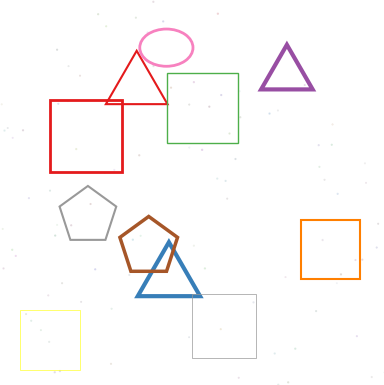[{"shape": "square", "thickness": 2, "radius": 0.47, "center": [0.223, 0.646]}, {"shape": "triangle", "thickness": 1.5, "radius": 0.46, "center": [0.355, 0.776]}, {"shape": "triangle", "thickness": 3, "radius": 0.47, "center": [0.439, 0.277]}, {"shape": "square", "thickness": 1, "radius": 0.46, "center": [0.525, 0.72]}, {"shape": "triangle", "thickness": 3, "radius": 0.39, "center": [0.745, 0.806]}, {"shape": "square", "thickness": 1.5, "radius": 0.38, "center": [0.859, 0.351]}, {"shape": "square", "thickness": 0.5, "radius": 0.39, "center": [0.13, 0.117]}, {"shape": "pentagon", "thickness": 2.5, "radius": 0.39, "center": [0.386, 0.359]}, {"shape": "oval", "thickness": 2, "radius": 0.35, "center": [0.432, 0.876]}, {"shape": "square", "thickness": 0.5, "radius": 0.42, "center": [0.583, 0.153]}, {"shape": "pentagon", "thickness": 1.5, "radius": 0.39, "center": [0.228, 0.44]}]